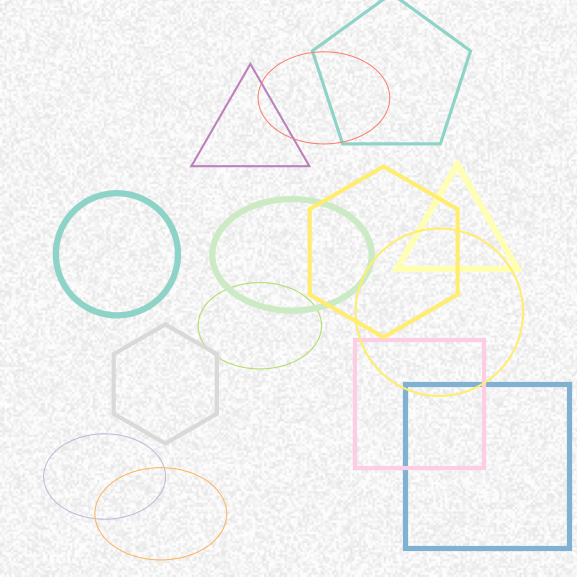[{"shape": "circle", "thickness": 3, "radius": 0.53, "center": [0.202, 0.559]}, {"shape": "pentagon", "thickness": 1.5, "radius": 0.72, "center": [0.678, 0.866]}, {"shape": "triangle", "thickness": 3, "radius": 0.6, "center": [0.792, 0.594]}, {"shape": "oval", "thickness": 0.5, "radius": 0.53, "center": [0.181, 0.174]}, {"shape": "oval", "thickness": 0.5, "radius": 0.57, "center": [0.561, 0.83]}, {"shape": "square", "thickness": 2.5, "radius": 0.71, "center": [0.844, 0.192]}, {"shape": "oval", "thickness": 0.5, "radius": 0.57, "center": [0.278, 0.109]}, {"shape": "oval", "thickness": 0.5, "radius": 0.53, "center": [0.45, 0.435]}, {"shape": "square", "thickness": 2, "radius": 0.56, "center": [0.726, 0.3]}, {"shape": "hexagon", "thickness": 2, "radius": 0.52, "center": [0.286, 0.334]}, {"shape": "triangle", "thickness": 1, "radius": 0.59, "center": [0.434, 0.77]}, {"shape": "oval", "thickness": 3, "radius": 0.69, "center": [0.506, 0.558]}, {"shape": "circle", "thickness": 1, "radius": 0.73, "center": [0.761, 0.458]}, {"shape": "hexagon", "thickness": 2, "radius": 0.74, "center": [0.664, 0.563]}]